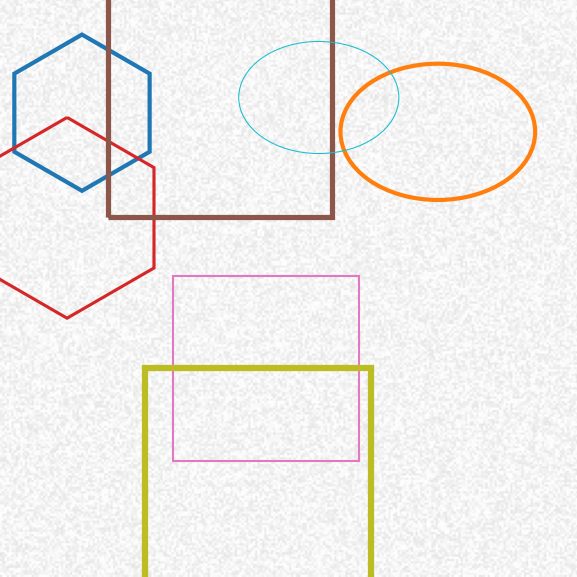[{"shape": "hexagon", "thickness": 2, "radius": 0.68, "center": [0.142, 0.804]}, {"shape": "oval", "thickness": 2, "radius": 0.84, "center": [0.758, 0.771]}, {"shape": "hexagon", "thickness": 1.5, "radius": 0.87, "center": [0.116, 0.622]}, {"shape": "square", "thickness": 2.5, "radius": 0.97, "center": [0.382, 0.817]}, {"shape": "square", "thickness": 1, "radius": 0.8, "center": [0.461, 0.361]}, {"shape": "square", "thickness": 3, "radius": 0.98, "center": [0.447, 0.166]}, {"shape": "oval", "thickness": 0.5, "radius": 0.69, "center": [0.552, 0.83]}]